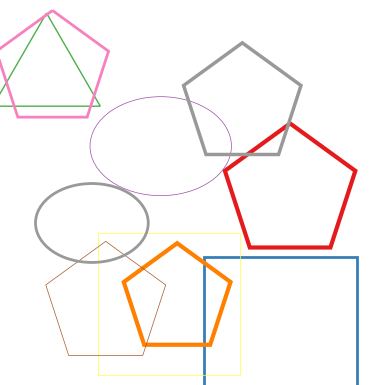[{"shape": "pentagon", "thickness": 3, "radius": 0.89, "center": [0.754, 0.501]}, {"shape": "square", "thickness": 2, "radius": 0.99, "center": [0.728, 0.133]}, {"shape": "triangle", "thickness": 1, "radius": 0.81, "center": [0.121, 0.805]}, {"shape": "oval", "thickness": 0.5, "radius": 0.92, "center": [0.418, 0.62]}, {"shape": "pentagon", "thickness": 3, "radius": 0.73, "center": [0.46, 0.222]}, {"shape": "square", "thickness": 0.5, "radius": 0.92, "center": [0.438, 0.21]}, {"shape": "pentagon", "thickness": 0.5, "radius": 0.82, "center": [0.275, 0.209]}, {"shape": "pentagon", "thickness": 2, "radius": 0.77, "center": [0.136, 0.82]}, {"shape": "pentagon", "thickness": 2.5, "radius": 0.8, "center": [0.629, 0.728]}, {"shape": "oval", "thickness": 2, "radius": 0.73, "center": [0.239, 0.421]}]